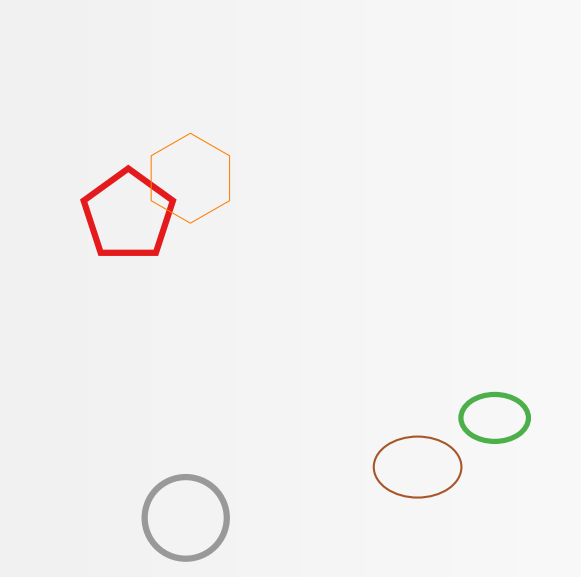[{"shape": "pentagon", "thickness": 3, "radius": 0.4, "center": [0.221, 0.627]}, {"shape": "oval", "thickness": 2.5, "radius": 0.29, "center": [0.851, 0.275]}, {"shape": "hexagon", "thickness": 0.5, "radius": 0.39, "center": [0.328, 0.691]}, {"shape": "oval", "thickness": 1, "radius": 0.38, "center": [0.718, 0.19]}, {"shape": "circle", "thickness": 3, "radius": 0.35, "center": [0.32, 0.102]}]